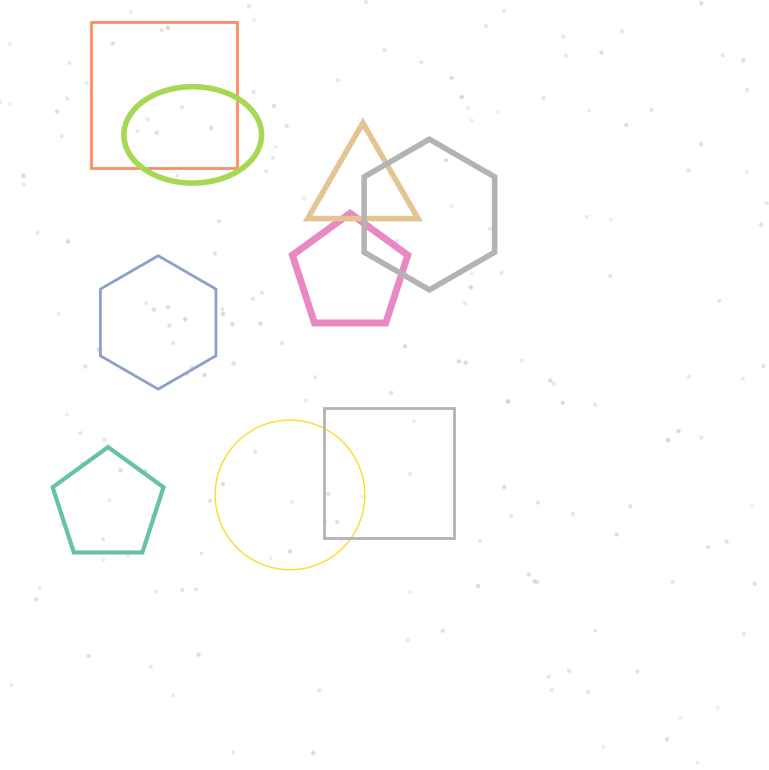[{"shape": "pentagon", "thickness": 1.5, "radius": 0.38, "center": [0.14, 0.344]}, {"shape": "square", "thickness": 1, "radius": 0.48, "center": [0.213, 0.876]}, {"shape": "hexagon", "thickness": 1, "radius": 0.43, "center": [0.205, 0.581]}, {"shape": "pentagon", "thickness": 2.5, "radius": 0.39, "center": [0.455, 0.644]}, {"shape": "oval", "thickness": 2, "radius": 0.45, "center": [0.25, 0.825]}, {"shape": "circle", "thickness": 0.5, "radius": 0.49, "center": [0.377, 0.357]}, {"shape": "triangle", "thickness": 2, "radius": 0.41, "center": [0.471, 0.758]}, {"shape": "hexagon", "thickness": 2, "radius": 0.49, "center": [0.558, 0.721]}, {"shape": "square", "thickness": 1, "radius": 0.42, "center": [0.506, 0.385]}]